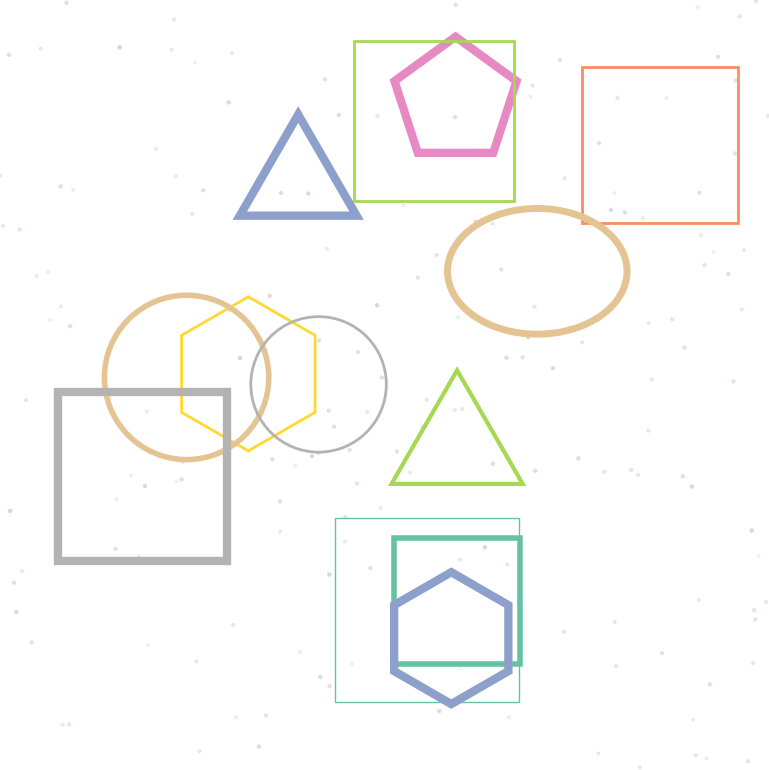[{"shape": "square", "thickness": 0.5, "radius": 0.6, "center": [0.554, 0.208]}, {"shape": "square", "thickness": 2, "radius": 0.41, "center": [0.593, 0.219]}, {"shape": "square", "thickness": 1, "radius": 0.51, "center": [0.857, 0.812]}, {"shape": "triangle", "thickness": 3, "radius": 0.44, "center": [0.387, 0.764]}, {"shape": "hexagon", "thickness": 3, "radius": 0.43, "center": [0.586, 0.171]}, {"shape": "pentagon", "thickness": 3, "radius": 0.42, "center": [0.592, 0.869]}, {"shape": "square", "thickness": 1, "radius": 0.52, "center": [0.564, 0.843]}, {"shape": "triangle", "thickness": 1.5, "radius": 0.49, "center": [0.594, 0.421]}, {"shape": "hexagon", "thickness": 1, "radius": 0.5, "center": [0.322, 0.515]}, {"shape": "oval", "thickness": 2.5, "radius": 0.58, "center": [0.698, 0.648]}, {"shape": "circle", "thickness": 2, "radius": 0.53, "center": [0.242, 0.51]}, {"shape": "circle", "thickness": 1, "radius": 0.44, "center": [0.414, 0.501]}, {"shape": "square", "thickness": 3, "radius": 0.55, "center": [0.185, 0.381]}]